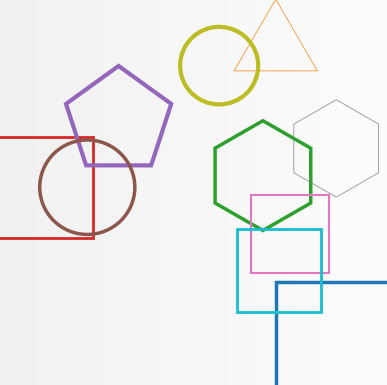[{"shape": "square", "thickness": 2.5, "radius": 0.73, "center": [0.858, 0.123]}, {"shape": "triangle", "thickness": 0.5, "radius": 0.62, "center": [0.712, 0.878]}, {"shape": "hexagon", "thickness": 2.5, "radius": 0.71, "center": [0.678, 0.544]}, {"shape": "square", "thickness": 2, "radius": 0.66, "center": [0.109, 0.513]}, {"shape": "pentagon", "thickness": 3, "radius": 0.71, "center": [0.306, 0.686]}, {"shape": "circle", "thickness": 2.5, "radius": 0.61, "center": [0.225, 0.514]}, {"shape": "square", "thickness": 1.5, "radius": 0.51, "center": [0.748, 0.391]}, {"shape": "hexagon", "thickness": 0.5, "radius": 0.63, "center": [0.868, 0.614]}, {"shape": "circle", "thickness": 3, "radius": 0.5, "center": [0.566, 0.83]}, {"shape": "square", "thickness": 2, "radius": 0.54, "center": [0.721, 0.297]}]